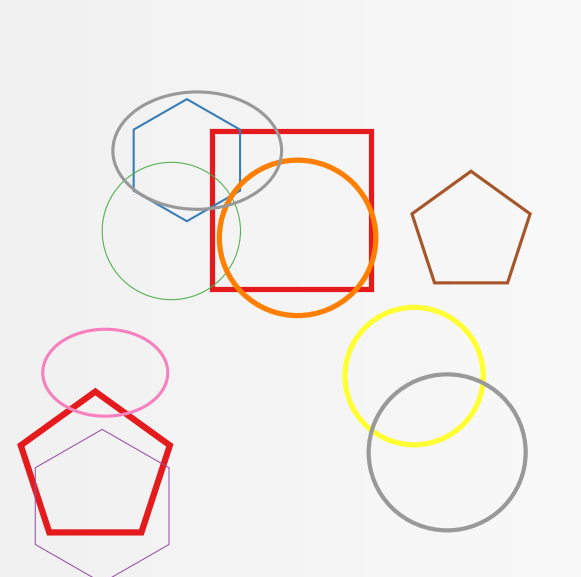[{"shape": "pentagon", "thickness": 3, "radius": 0.67, "center": [0.164, 0.186]}, {"shape": "square", "thickness": 2.5, "radius": 0.68, "center": [0.501, 0.636]}, {"shape": "hexagon", "thickness": 1, "radius": 0.53, "center": [0.321, 0.722]}, {"shape": "circle", "thickness": 0.5, "radius": 0.59, "center": [0.295, 0.599]}, {"shape": "hexagon", "thickness": 0.5, "radius": 0.66, "center": [0.176, 0.123]}, {"shape": "circle", "thickness": 2.5, "radius": 0.67, "center": [0.512, 0.587]}, {"shape": "circle", "thickness": 2.5, "radius": 0.59, "center": [0.713, 0.348]}, {"shape": "pentagon", "thickness": 1.5, "radius": 0.53, "center": [0.81, 0.596]}, {"shape": "oval", "thickness": 1.5, "radius": 0.54, "center": [0.181, 0.354]}, {"shape": "oval", "thickness": 1.5, "radius": 0.73, "center": [0.339, 0.738]}, {"shape": "circle", "thickness": 2, "radius": 0.68, "center": [0.769, 0.216]}]